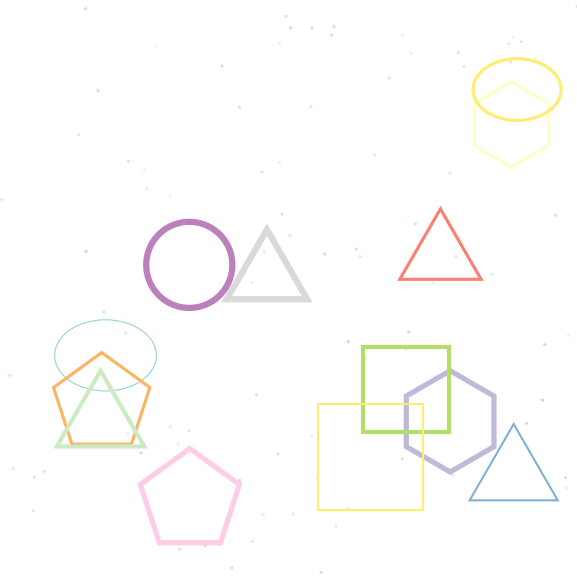[{"shape": "oval", "thickness": 0.5, "radius": 0.44, "center": [0.183, 0.384]}, {"shape": "hexagon", "thickness": 1, "radius": 0.37, "center": [0.885, 0.784]}, {"shape": "hexagon", "thickness": 2.5, "radius": 0.44, "center": [0.779, 0.27]}, {"shape": "triangle", "thickness": 1.5, "radius": 0.41, "center": [0.763, 0.556]}, {"shape": "triangle", "thickness": 1, "radius": 0.44, "center": [0.89, 0.177]}, {"shape": "pentagon", "thickness": 1.5, "radius": 0.44, "center": [0.176, 0.301]}, {"shape": "square", "thickness": 2, "radius": 0.37, "center": [0.703, 0.325]}, {"shape": "pentagon", "thickness": 2.5, "radius": 0.45, "center": [0.329, 0.132]}, {"shape": "triangle", "thickness": 3, "radius": 0.4, "center": [0.462, 0.521]}, {"shape": "circle", "thickness": 3, "radius": 0.37, "center": [0.328, 0.54]}, {"shape": "triangle", "thickness": 2, "radius": 0.44, "center": [0.174, 0.27]}, {"shape": "square", "thickness": 1, "radius": 0.46, "center": [0.642, 0.208]}, {"shape": "oval", "thickness": 1.5, "radius": 0.38, "center": [0.895, 0.844]}]